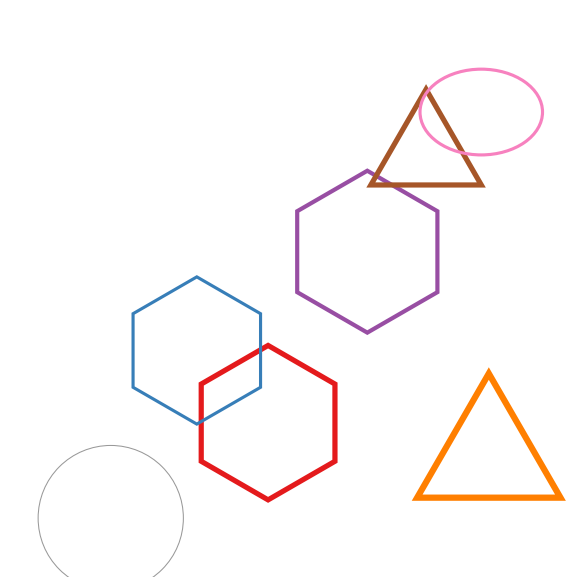[{"shape": "hexagon", "thickness": 2.5, "radius": 0.67, "center": [0.464, 0.267]}, {"shape": "hexagon", "thickness": 1.5, "radius": 0.64, "center": [0.341, 0.392]}, {"shape": "hexagon", "thickness": 2, "radius": 0.7, "center": [0.636, 0.563]}, {"shape": "triangle", "thickness": 3, "radius": 0.72, "center": [0.846, 0.209]}, {"shape": "triangle", "thickness": 2.5, "radius": 0.55, "center": [0.738, 0.734]}, {"shape": "oval", "thickness": 1.5, "radius": 0.53, "center": [0.833, 0.805]}, {"shape": "circle", "thickness": 0.5, "radius": 0.63, "center": [0.192, 0.102]}]